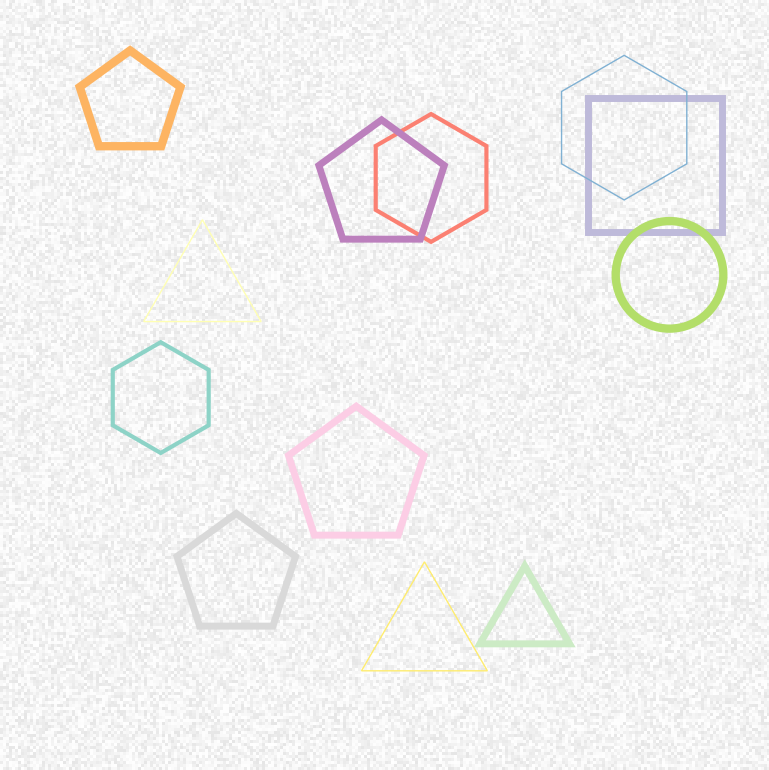[{"shape": "hexagon", "thickness": 1.5, "radius": 0.36, "center": [0.209, 0.484]}, {"shape": "triangle", "thickness": 0.5, "radius": 0.44, "center": [0.263, 0.626]}, {"shape": "square", "thickness": 2.5, "radius": 0.44, "center": [0.851, 0.785]}, {"shape": "hexagon", "thickness": 1.5, "radius": 0.42, "center": [0.56, 0.769]}, {"shape": "hexagon", "thickness": 0.5, "radius": 0.47, "center": [0.811, 0.834]}, {"shape": "pentagon", "thickness": 3, "radius": 0.34, "center": [0.169, 0.866]}, {"shape": "circle", "thickness": 3, "radius": 0.35, "center": [0.87, 0.643]}, {"shape": "pentagon", "thickness": 2.5, "radius": 0.46, "center": [0.463, 0.38]}, {"shape": "pentagon", "thickness": 2.5, "radius": 0.4, "center": [0.307, 0.252]}, {"shape": "pentagon", "thickness": 2.5, "radius": 0.43, "center": [0.496, 0.759]}, {"shape": "triangle", "thickness": 2.5, "radius": 0.34, "center": [0.681, 0.198]}, {"shape": "triangle", "thickness": 0.5, "radius": 0.47, "center": [0.551, 0.176]}]